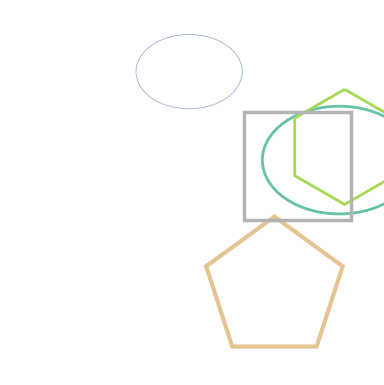[{"shape": "oval", "thickness": 2, "radius": 1.0, "center": [0.881, 0.584]}, {"shape": "oval", "thickness": 0.5, "radius": 0.69, "center": [0.491, 0.814]}, {"shape": "hexagon", "thickness": 2, "radius": 0.75, "center": [0.895, 0.618]}, {"shape": "pentagon", "thickness": 3, "radius": 0.93, "center": [0.713, 0.251]}, {"shape": "square", "thickness": 2.5, "radius": 0.7, "center": [0.773, 0.57]}]